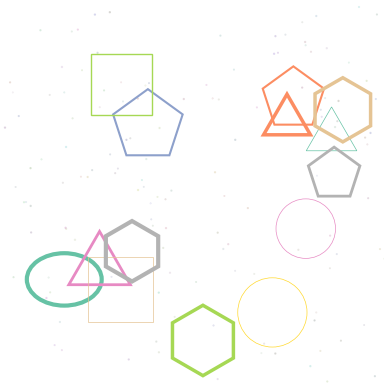[{"shape": "triangle", "thickness": 0.5, "radius": 0.38, "center": [0.861, 0.646]}, {"shape": "oval", "thickness": 3, "radius": 0.49, "center": [0.167, 0.274]}, {"shape": "triangle", "thickness": 2.5, "radius": 0.35, "center": [0.745, 0.685]}, {"shape": "pentagon", "thickness": 1.5, "radius": 0.42, "center": [0.762, 0.744]}, {"shape": "pentagon", "thickness": 1.5, "radius": 0.47, "center": [0.384, 0.673]}, {"shape": "triangle", "thickness": 2, "radius": 0.46, "center": [0.259, 0.307]}, {"shape": "circle", "thickness": 0.5, "radius": 0.39, "center": [0.794, 0.406]}, {"shape": "hexagon", "thickness": 2.5, "radius": 0.46, "center": [0.527, 0.116]}, {"shape": "square", "thickness": 1, "radius": 0.4, "center": [0.315, 0.782]}, {"shape": "circle", "thickness": 0.5, "radius": 0.45, "center": [0.707, 0.189]}, {"shape": "hexagon", "thickness": 2.5, "radius": 0.42, "center": [0.89, 0.715]}, {"shape": "square", "thickness": 0.5, "radius": 0.42, "center": [0.314, 0.248]}, {"shape": "hexagon", "thickness": 3, "radius": 0.39, "center": [0.343, 0.347]}, {"shape": "pentagon", "thickness": 2, "radius": 0.35, "center": [0.868, 0.547]}]